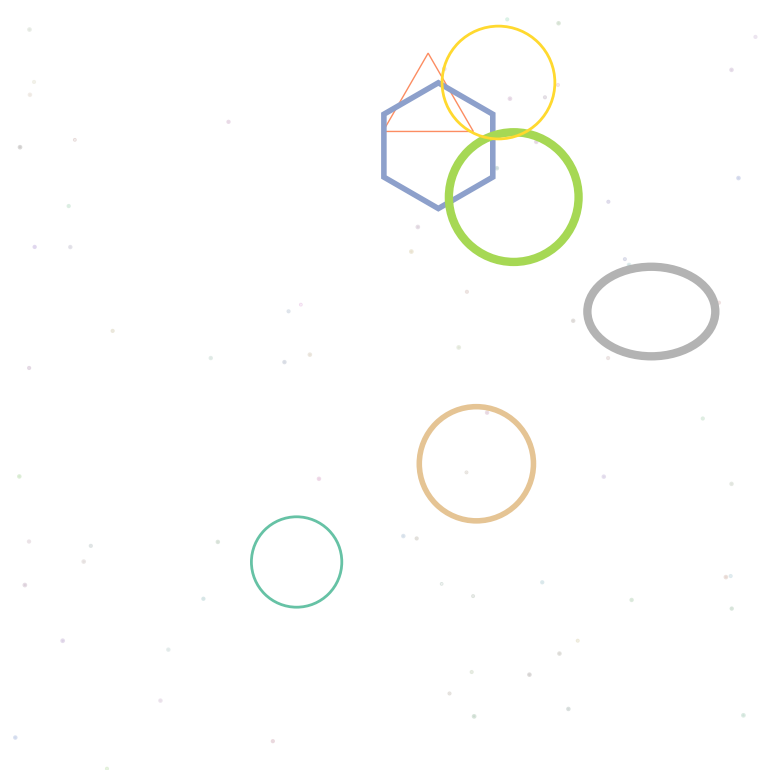[{"shape": "circle", "thickness": 1, "radius": 0.29, "center": [0.385, 0.27]}, {"shape": "triangle", "thickness": 0.5, "radius": 0.34, "center": [0.556, 0.863]}, {"shape": "hexagon", "thickness": 2, "radius": 0.41, "center": [0.569, 0.811]}, {"shape": "circle", "thickness": 3, "radius": 0.42, "center": [0.667, 0.744]}, {"shape": "circle", "thickness": 1, "radius": 0.37, "center": [0.647, 0.893]}, {"shape": "circle", "thickness": 2, "radius": 0.37, "center": [0.619, 0.398]}, {"shape": "oval", "thickness": 3, "radius": 0.42, "center": [0.846, 0.595]}]